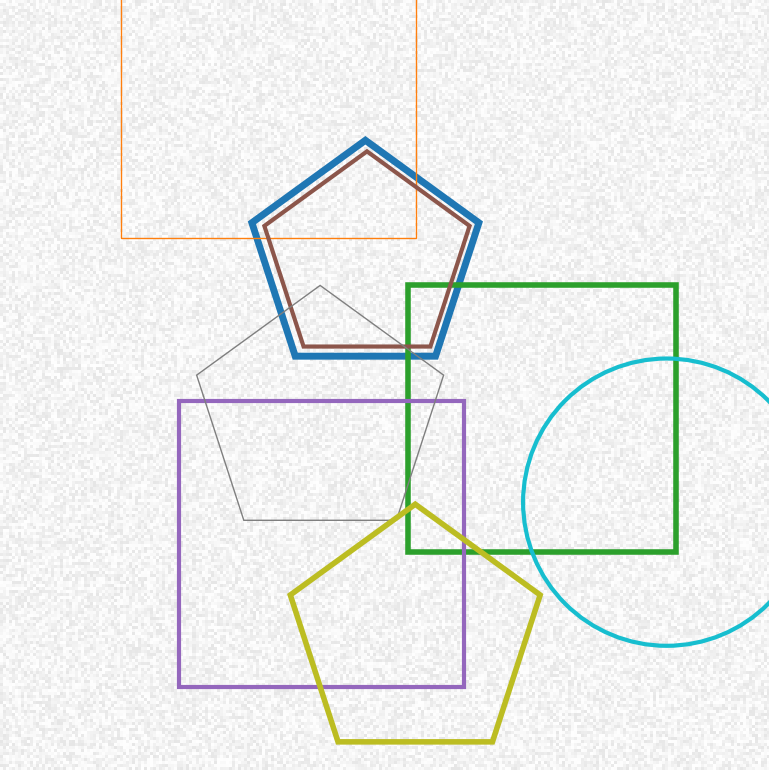[{"shape": "pentagon", "thickness": 2.5, "radius": 0.77, "center": [0.475, 0.663]}, {"shape": "square", "thickness": 0.5, "radius": 0.96, "center": [0.349, 0.882]}, {"shape": "square", "thickness": 2, "radius": 0.87, "center": [0.704, 0.457]}, {"shape": "square", "thickness": 1.5, "radius": 0.93, "center": [0.417, 0.293]}, {"shape": "pentagon", "thickness": 1.5, "radius": 0.7, "center": [0.477, 0.663]}, {"shape": "pentagon", "thickness": 0.5, "radius": 0.84, "center": [0.416, 0.461]}, {"shape": "pentagon", "thickness": 2, "radius": 0.85, "center": [0.539, 0.175]}, {"shape": "circle", "thickness": 1.5, "radius": 0.93, "center": [0.866, 0.348]}]